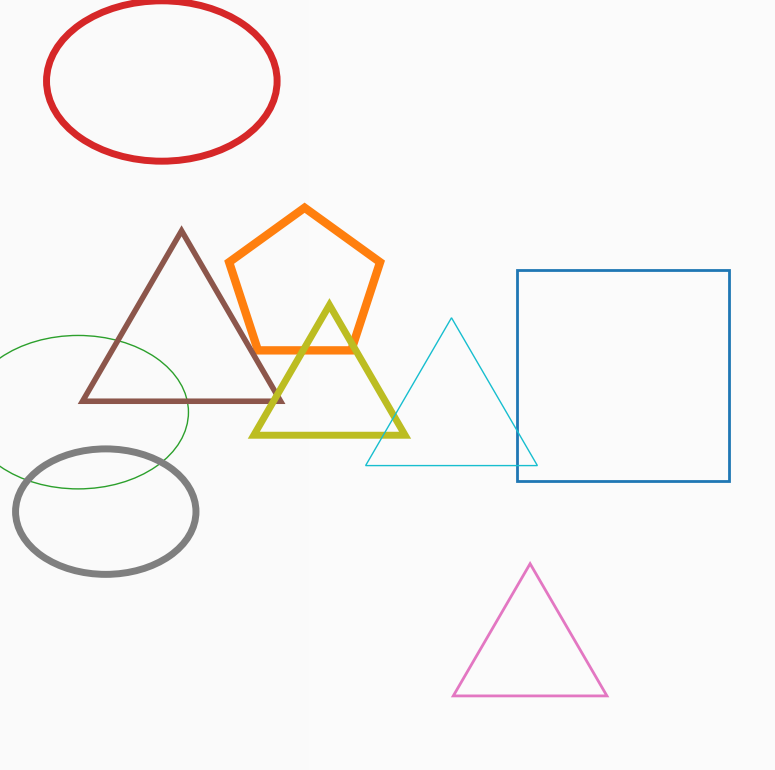[{"shape": "square", "thickness": 1, "radius": 0.68, "center": [0.804, 0.512]}, {"shape": "pentagon", "thickness": 3, "radius": 0.51, "center": [0.393, 0.628]}, {"shape": "oval", "thickness": 0.5, "radius": 0.71, "center": [0.101, 0.465]}, {"shape": "oval", "thickness": 2.5, "radius": 0.74, "center": [0.209, 0.895]}, {"shape": "triangle", "thickness": 2, "radius": 0.74, "center": [0.234, 0.553]}, {"shape": "triangle", "thickness": 1, "radius": 0.57, "center": [0.684, 0.153]}, {"shape": "oval", "thickness": 2.5, "radius": 0.58, "center": [0.136, 0.336]}, {"shape": "triangle", "thickness": 2.5, "radius": 0.56, "center": [0.425, 0.491]}, {"shape": "triangle", "thickness": 0.5, "radius": 0.64, "center": [0.583, 0.459]}]